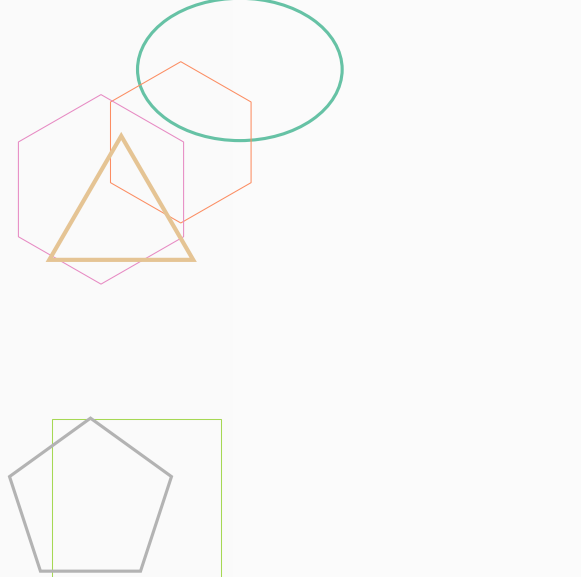[{"shape": "oval", "thickness": 1.5, "radius": 0.88, "center": [0.413, 0.879]}, {"shape": "hexagon", "thickness": 0.5, "radius": 0.7, "center": [0.311, 0.753]}, {"shape": "hexagon", "thickness": 0.5, "radius": 0.82, "center": [0.174, 0.671]}, {"shape": "square", "thickness": 0.5, "radius": 0.72, "center": [0.235, 0.129]}, {"shape": "triangle", "thickness": 2, "radius": 0.71, "center": [0.209, 0.621]}, {"shape": "pentagon", "thickness": 1.5, "radius": 0.73, "center": [0.156, 0.129]}]